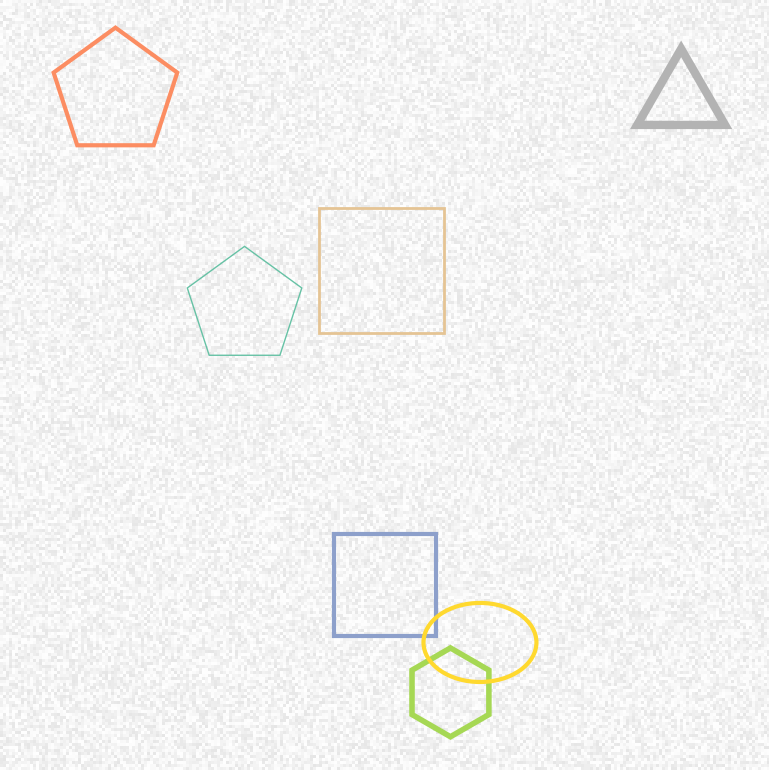[{"shape": "pentagon", "thickness": 0.5, "radius": 0.39, "center": [0.318, 0.602]}, {"shape": "pentagon", "thickness": 1.5, "radius": 0.42, "center": [0.15, 0.88]}, {"shape": "square", "thickness": 1.5, "radius": 0.33, "center": [0.5, 0.241]}, {"shape": "hexagon", "thickness": 2, "radius": 0.29, "center": [0.585, 0.101]}, {"shape": "oval", "thickness": 1.5, "radius": 0.37, "center": [0.623, 0.166]}, {"shape": "square", "thickness": 1, "radius": 0.41, "center": [0.495, 0.648]}, {"shape": "triangle", "thickness": 3, "radius": 0.33, "center": [0.885, 0.871]}]